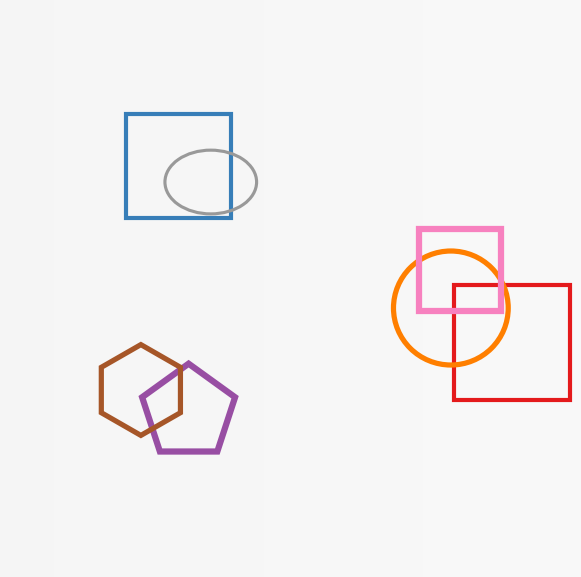[{"shape": "square", "thickness": 2, "radius": 0.5, "center": [0.881, 0.406]}, {"shape": "square", "thickness": 2, "radius": 0.45, "center": [0.307, 0.711]}, {"shape": "pentagon", "thickness": 3, "radius": 0.42, "center": [0.324, 0.285]}, {"shape": "circle", "thickness": 2.5, "radius": 0.49, "center": [0.776, 0.466]}, {"shape": "hexagon", "thickness": 2.5, "radius": 0.39, "center": [0.242, 0.324]}, {"shape": "square", "thickness": 3, "radius": 0.36, "center": [0.791, 0.531]}, {"shape": "oval", "thickness": 1.5, "radius": 0.39, "center": [0.363, 0.684]}]